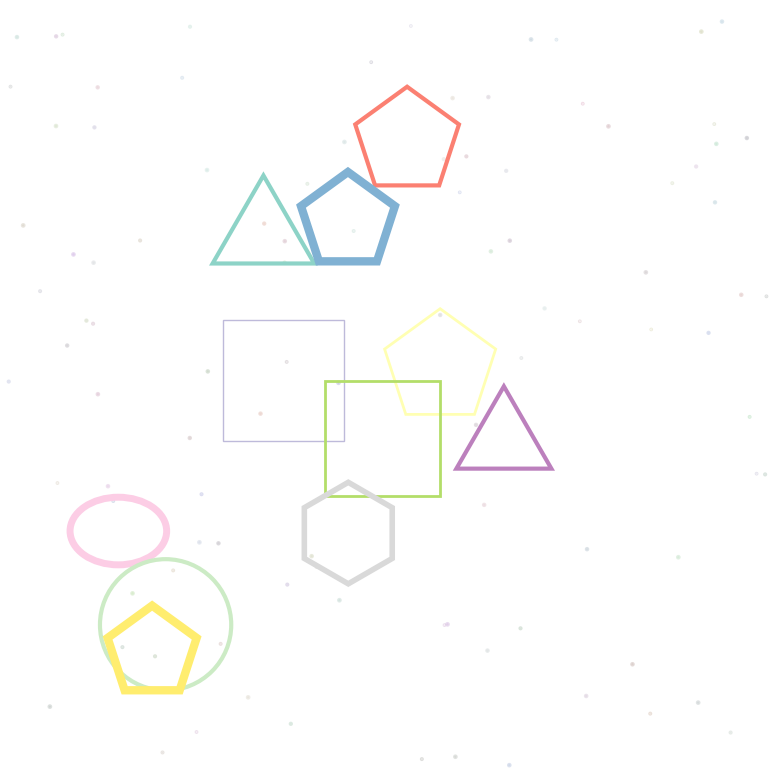[{"shape": "triangle", "thickness": 1.5, "radius": 0.38, "center": [0.342, 0.696]}, {"shape": "pentagon", "thickness": 1, "radius": 0.38, "center": [0.572, 0.523]}, {"shape": "square", "thickness": 0.5, "radius": 0.39, "center": [0.369, 0.506]}, {"shape": "pentagon", "thickness": 1.5, "radius": 0.35, "center": [0.529, 0.817]}, {"shape": "pentagon", "thickness": 3, "radius": 0.32, "center": [0.452, 0.712]}, {"shape": "square", "thickness": 1, "radius": 0.37, "center": [0.497, 0.431]}, {"shape": "oval", "thickness": 2.5, "radius": 0.31, "center": [0.154, 0.31]}, {"shape": "hexagon", "thickness": 2, "radius": 0.33, "center": [0.452, 0.308]}, {"shape": "triangle", "thickness": 1.5, "radius": 0.36, "center": [0.654, 0.427]}, {"shape": "circle", "thickness": 1.5, "radius": 0.43, "center": [0.215, 0.189]}, {"shape": "pentagon", "thickness": 3, "radius": 0.3, "center": [0.198, 0.153]}]